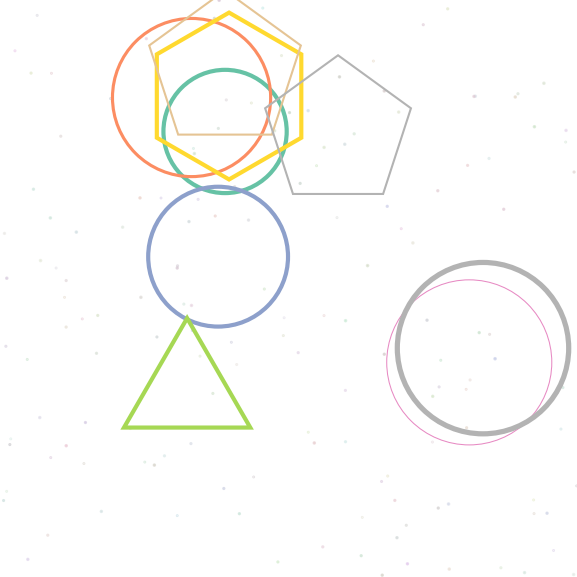[{"shape": "circle", "thickness": 2, "radius": 0.53, "center": [0.39, 0.771]}, {"shape": "circle", "thickness": 1.5, "radius": 0.68, "center": [0.332, 0.83]}, {"shape": "circle", "thickness": 2, "radius": 0.61, "center": [0.378, 0.555]}, {"shape": "circle", "thickness": 0.5, "radius": 0.71, "center": [0.813, 0.372]}, {"shape": "triangle", "thickness": 2, "radius": 0.63, "center": [0.324, 0.322]}, {"shape": "hexagon", "thickness": 2, "radius": 0.72, "center": [0.397, 0.833]}, {"shape": "pentagon", "thickness": 1, "radius": 0.69, "center": [0.39, 0.878]}, {"shape": "circle", "thickness": 2.5, "radius": 0.74, "center": [0.836, 0.396]}, {"shape": "pentagon", "thickness": 1, "radius": 0.66, "center": [0.585, 0.771]}]